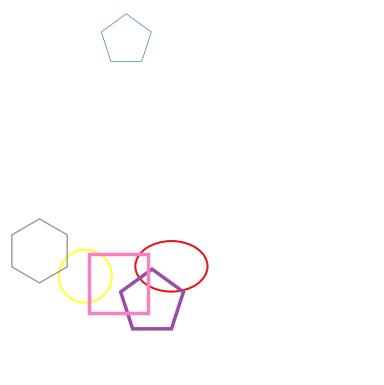[{"shape": "oval", "thickness": 1.5, "radius": 0.47, "center": [0.445, 0.308]}, {"shape": "pentagon", "thickness": 0.5, "radius": 0.34, "center": [0.328, 0.896]}, {"shape": "pentagon", "thickness": 2.5, "radius": 0.43, "center": [0.395, 0.215]}, {"shape": "circle", "thickness": 1.5, "radius": 0.34, "center": [0.222, 0.283]}, {"shape": "square", "thickness": 2.5, "radius": 0.38, "center": [0.307, 0.264]}, {"shape": "hexagon", "thickness": 1, "radius": 0.42, "center": [0.103, 0.348]}]